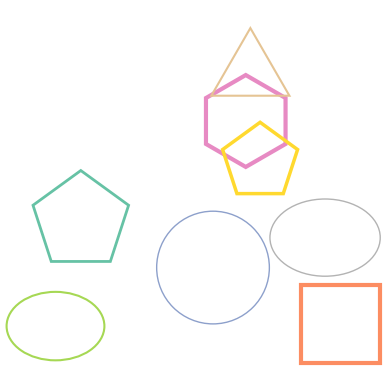[{"shape": "pentagon", "thickness": 2, "radius": 0.65, "center": [0.21, 0.427]}, {"shape": "square", "thickness": 3, "radius": 0.51, "center": [0.884, 0.158]}, {"shape": "circle", "thickness": 1, "radius": 0.73, "center": [0.553, 0.305]}, {"shape": "hexagon", "thickness": 3, "radius": 0.6, "center": [0.638, 0.686]}, {"shape": "oval", "thickness": 1.5, "radius": 0.64, "center": [0.144, 0.153]}, {"shape": "pentagon", "thickness": 2.5, "radius": 0.51, "center": [0.676, 0.58]}, {"shape": "triangle", "thickness": 1.5, "radius": 0.59, "center": [0.65, 0.81]}, {"shape": "oval", "thickness": 1, "radius": 0.72, "center": [0.844, 0.383]}]